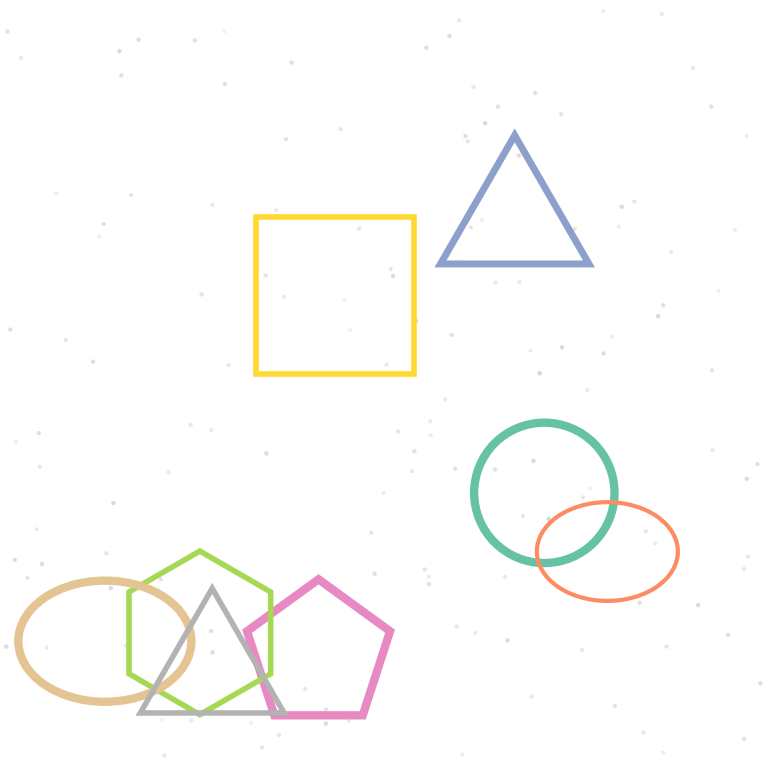[{"shape": "circle", "thickness": 3, "radius": 0.46, "center": [0.707, 0.36]}, {"shape": "oval", "thickness": 1.5, "radius": 0.46, "center": [0.789, 0.284]}, {"shape": "triangle", "thickness": 2.5, "radius": 0.56, "center": [0.668, 0.713]}, {"shape": "pentagon", "thickness": 3, "radius": 0.49, "center": [0.414, 0.15]}, {"shape": "hexagon", "thickness": 2, "radius": 0.53, "center": [0.26, 0.178]}, {"shape": "square", "thickness": 2, "radius": 0.51, "center": [0.435, 0.617]}, {"shape": "oval", "thickness": 3, "radius": 0.56, "center": [0.136, 0.167]}, {"shape": "triangle", "thickness": 2, "radius": 0.54, "center": [0.276, 0.128]}]